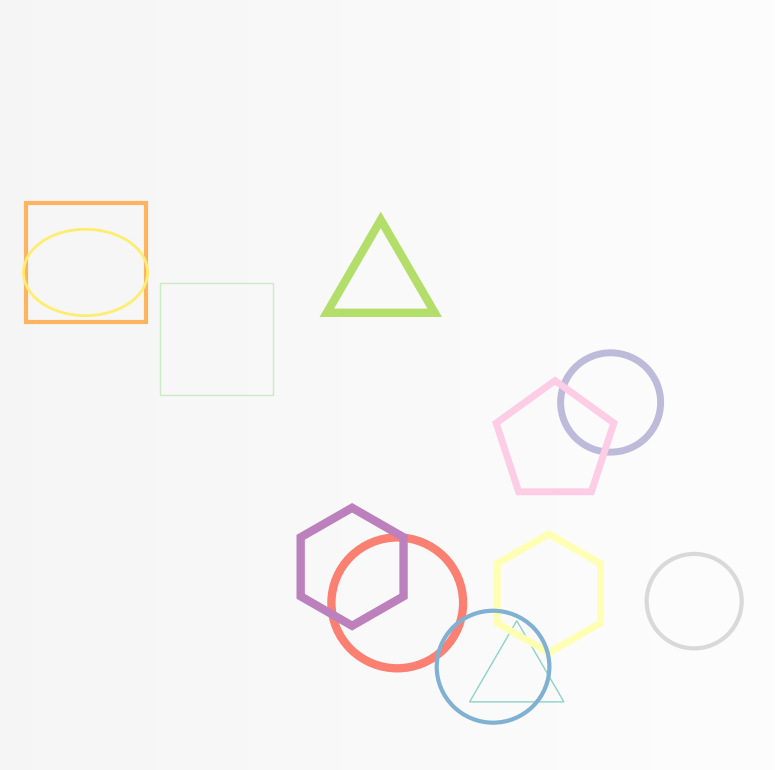[{"shape": "triangle", "thickness": 0.5, "radius": 0.35, "center": [0.667, 0.124]}, {"shape": "hexagon", "thickness": 2.5, "radius": 0.39, "center": [0.708, 0.229]}, {"shape": "circle", "thickness": 2.5, "radius": 0.32, "center": [0.788, 0.477]}, {"shape": "circle", "thickness": 3, "radius": 0.42, "center": [0.513, 0.217]}, {"shape": "circle", "thickness": 1.5, "radius": 0.36, "center": [0.636, 0.134]}, {"shape": "square", "thickness": 1.5, "radius": 0.39, "center": [0.111, 0.659]}, {"shape": "triangle", "thickness": 3, "radius": 0.4, "center": [0.491, 0.634]}, {"shape": "pentagon", "thickness": 2.5, "radius": 0.4, "center": [0.716, 0.426]}, {"shape": "circle", "thickness": 1.5, "radius": 0.31, "center": [0.896, 0.219]}, {"shape": "hexagon", "thickness": 3, "radius": 0.38, "center": [0.454, 0.264]}, {"shape": "square", "thickness": 0.5, "radius": 0.36, "center": [0.279, 0.56]}, {"shape": "oval", "thickness": 1, "radius": 0.4, "center": [0.11, 0.646]}]